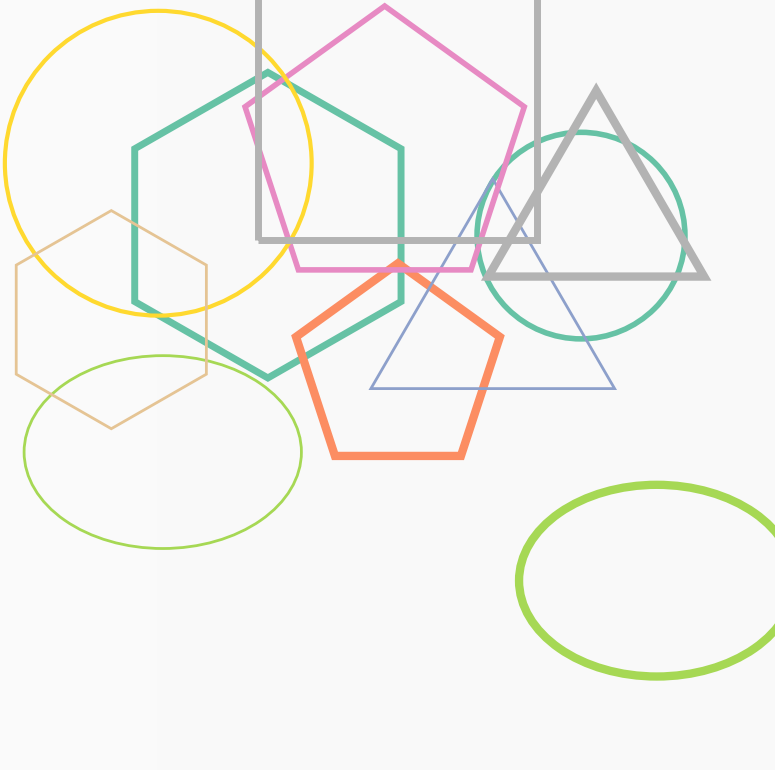[{"shape": "hexagon", "thickness": 2.5, "radius": 0.99, "center": [0.346, 0.708]}, {"shape": "circle", "thickness": 2, "radius": 0.67, "center": [0.75, 0.694]}, {"shape": "pentagon", "thickness": 3, "radius": 0.69, "center": [0.513, 0.52]}, {"shape": "triangle", "thickness": 1, "radius": 0.91, "center": [0.636, 0.586]}, {"shape": "pentagon", "thickness": 2, "radius": 0.95, "center": [0.496, 0.803]}, {"shape": "oval", "thickness": 3, "radius": 0.89, "center": [0.848, 0.246]}, {"shape": "oval", "thickness": 1, "radius": 0.89, "center": [0.21, 0.413]}, {"shape": "circle", "thickness": 1.5, "radius": 0.99, "center": [0.204, 0.788]}, {"shape": "hexagon", "thickness": 1, "radius": 0.71, "center": [0.144, 0.585]}, {"shape": "square", "thickness": 2.5, "radius": 0.9, "center": [0.513, 0.868]}, {"shape": "triangle", "thickness": 3, "radius": 0.8, "center": [0.769, 0.721]}]